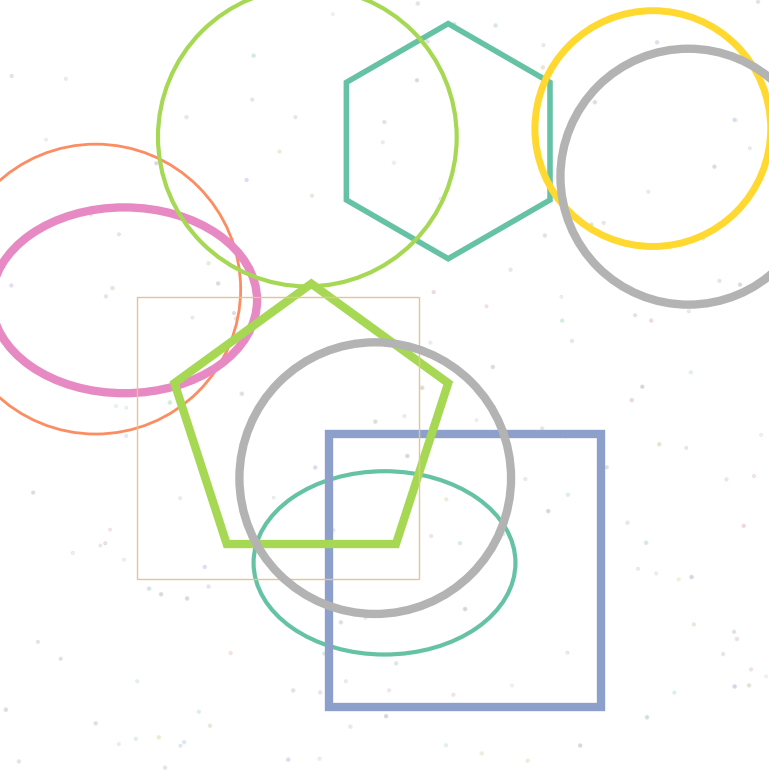[{"shape": "oval", "thickness": 1.5, "radius": 0.85, "center": [0.499, 0.269]}, {"shape": "hexagon", "thickness": 2, "radius": 0.76, "center": [0.582, 0.817]}, {"shape": "circle", "thickness": 1, "radius": 0.94, "center": [0.124, 0.625]}, {"shape": "square", "thickness": 3, "radius": 0.89, "center": [0.604, 0.259]}, {"shape": "oval", "thickness": 3, "radius": 0.86, "center": [0.161, 0.61]}, {"shape": "pentagon", "thickness": 3, "radius": 0.93, "center": [0.404, 0.445]}, {"shape": "circle", "thickness": 1.5, "radius": 0.97, "center": [0.399, 0.822]}, {"shape": "circle", "thickness": 2.5, "radius": 0.77, "center": [0.848, 0.833]}, {"shape": "square", "thickness": 0.5, "radius": 0.92, "center": [0.361, 0.431]}, {"shape": "circle", "thickness": 3, "radius": 0.88, "center": [0.487, 0.379]}, {"shape": "circle", "thickness": 3, "radius": 0.83, "center": [0.894, 0.771]}]